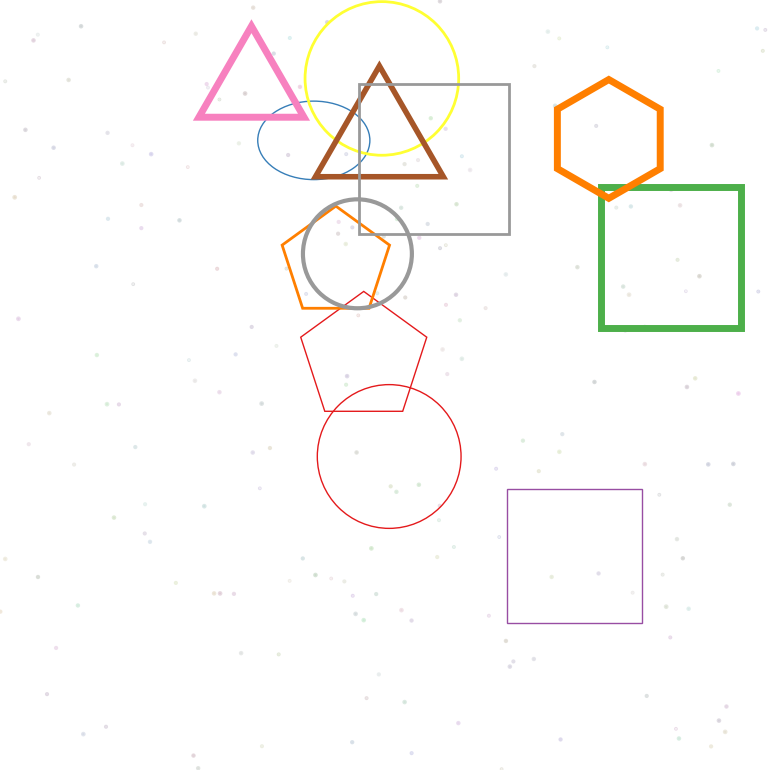[{"shape": "circle", "thickness": 0.5, "radius": 0.47, "center": [0.505, 0.407]}, {"shape": "pentagon", "thickness": 0.5, "radius": 0.43, "center": [0.472, 0.535]}, {"shape": "oval", "thickness": 0.5, "radius": 0.36, "center": [0.408, 0.818]}, {"shape": "square", "thickness": 2.5, "radius": 0.46, "center": [0.871, 0.665]}, {"shape": "square", "thickness": 0.5, "radius": 0.44, "center": [0.746, 0.278]}, {"shape": "pentagon", "thickness": 1, "radius": 0.37, "center": [0.436, 0.659]}, {"shape": "hexagon", "thickness": 2.5, "radius": 0.39, "center": [0.791, 0.82]}, {"shape": "circle", "thickness": 1, "radius": 0.5, "center": [0.496, 0.898]}, {"shape": "triangle", "thickness": 2, "radius": 0.48, "center": [0.493, 0.818]}, {"shape": "triangle", "thickness": 2.5, "radius": 0.39, "center": [0.327, 0.887]}, {"shape": "square", "thickness": 1, "radius": 0.49, "center": [0.564, 0.794]}, {"shape": "circle", "thickness": 1.5, "radius": 0.35, "center": [0.464, 0.67]}]